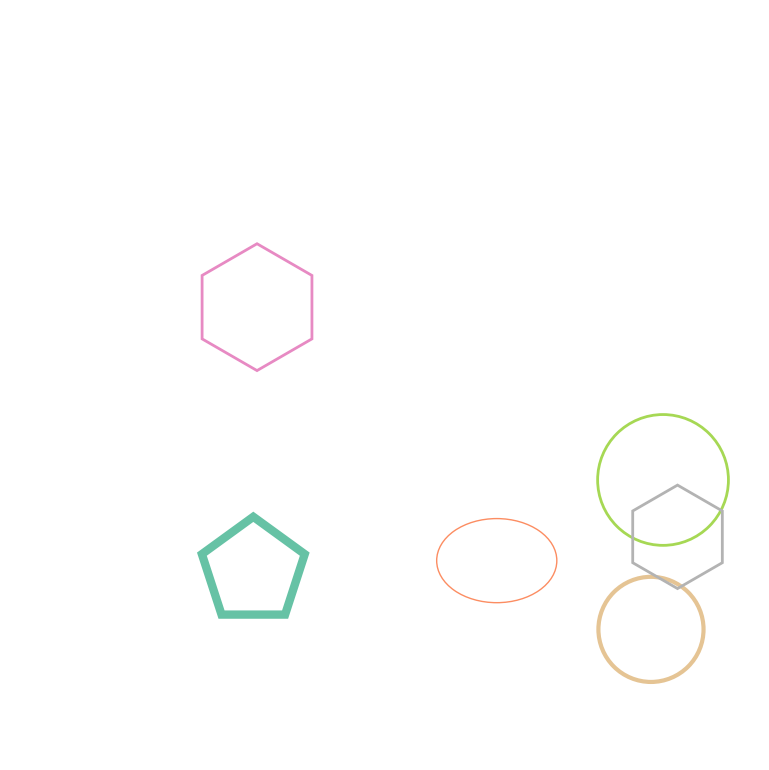[{"shape": "pentagon", "thickness": 3, "radius": 0.35, "center": [0.329, 0.259]}, {"shape": "oval", "thickness": 0.5, "radius": 0.39, "center": [0.645, 0.272]}, {"shape": "hexagon", "thickness": 1, "radius": 0.41, "center": [0.334, 0.601]}, {"shape": "circle", "thickness": 1, "radius": 0.42, "center": [0.861, 0.377]}, {"shape": "circle", "thickness": 1.5, "radius": 0.34, "center": [0.845, 0.183]}, {"shape": "hexagon", "thickness": 1, "radius": 0.34, "center": [0.88, 0.303]}]